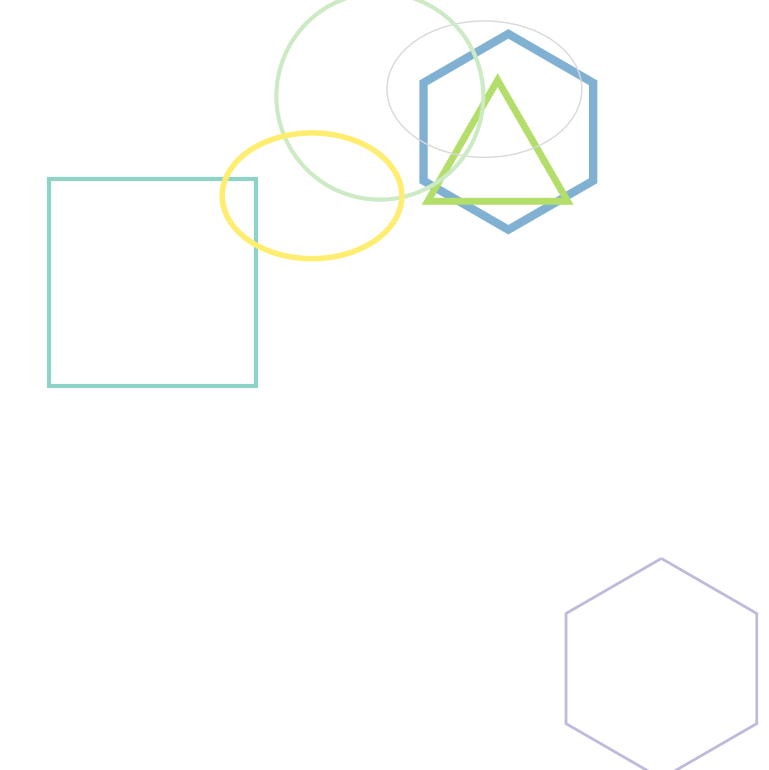[{"shape": "square", "thickness": 1.5, "radius": 0.67, "center": [0.198, 0.633]}, {"shape": "hexagon", "thickness": 1, "radius": 0.72, "center": [0.859, 0.132]}, {"shape": "hexagon", "thickness": 3, "radius": 0.64, "center": [0.66, 0.829]}, {"shape": "triangle", "thickness": 2.5, "radius": 0.52, "center": [0.646, 0.791]}, {"shape": "oval", "thickness": 0.5, "radius": 0.63, "center": [0.629, 0.884]}, {"shape": "circle", "thickness": 1.5, "radius": 0.67, "center": [0.493, 0.875]}, {"shape": "oval", "thickness": 2, "radius": 0.58, "center": [0.405, 0.746]}]